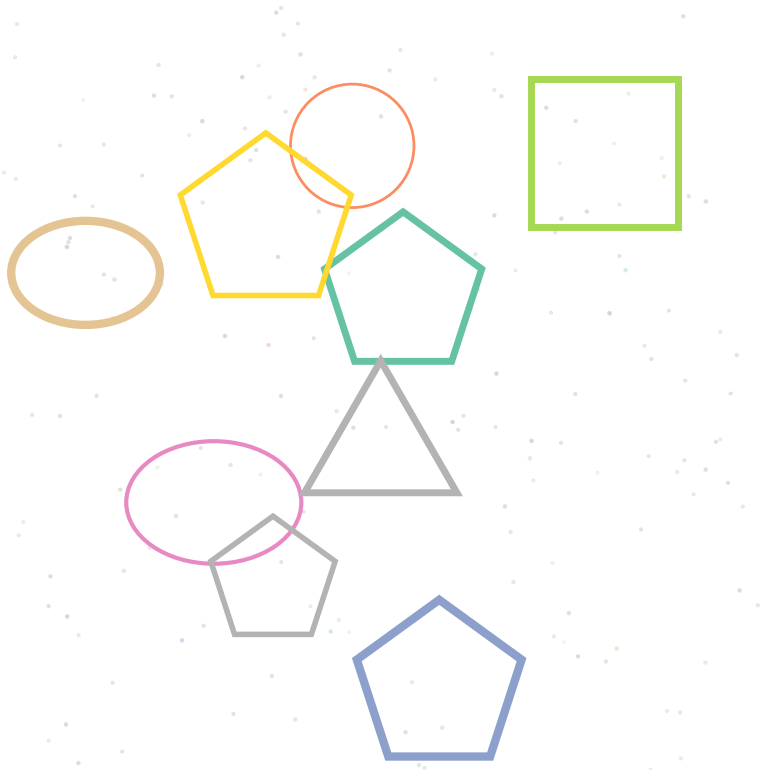[{"shape": "pentagon", "thickness": 2.5, "radius": 0.54, "center": [0.524, 0.618]}, {"shape": "circle", "thickness": 1, "radius": 0.4, "center": [0.457, 0.811]}, {"shape": "pentagon", "thickness": 3, "radius": 0.56, "center": [0.57, 0.109]}, {"shape": "oval", "thickness": 1.5, "radius": 0.57, "center": [0.278, 0.347]}, {"shape": "square", "thickness": 2.5, "radius": 0.48, "center": [0.785, 0.801]}, {"shape": "pentagon", "thickness": 2, "radius": 0.58, "center": [0.345, 0.711]}, {"shape": "oval", "thickness": 3, "radius": 0.48, "center": [0.111, 0.646]}, {"shape": "pentagon", "thickness": 2, "radius": 0.42, "center": [0.355, 0.245]}, {"shape": "triangle", "thickness": 2.5, "radius": 0.57, "center": [0.494, 0.417]}]